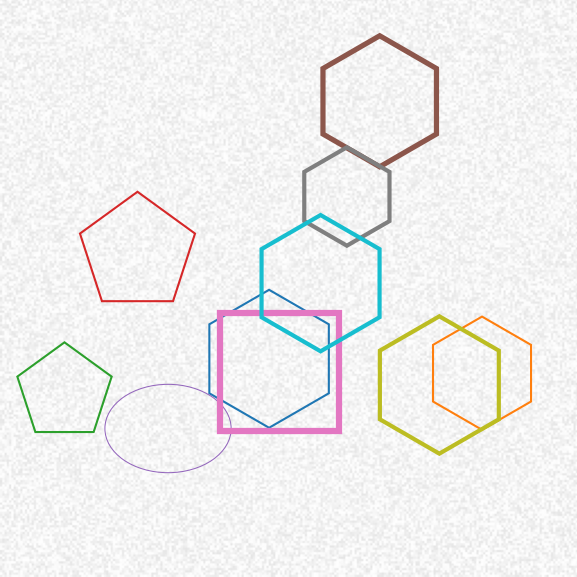[{"shape": "hexagon", "thickness": 1, "radius": 0.6, "center": [0.466, 0.378]}, {"shape": "hexagon", "thickness": 1, "radius": 0.49, "center": [0.835, 0.353]}, {"shape": "pentagon", "thickness": 1, "radius": 0.43, "center": [0.112, 0.32]}, {"shape": "pentagon", "thickness": 1, "radius": 0.52, "center": [0.238, 0.562]}, {"shape": "oval", "thickness": 0.5, "radius": 0.55, "center": [0.291, 0.257]}, {"shape": "hexagon", "thickness": 2.5, "radius": 0.57, "center": [0.658, 0.824]}, {"shape": "square", "thickness": 3, "radius": 0.51, "center": [0.484, 0.355]}, {"shape": "hexagon", "thickness": 2, "radius": 0.43, "center": [0.601, 0.659]}, {"shape": "hexagon", "thickness": 2, "radius": 0.59, "center": [0.761, 0.333]}, {"shape": "hexagon", "thickness": 2, "radius": 0.59, "center": [0.555, 0.509]}]